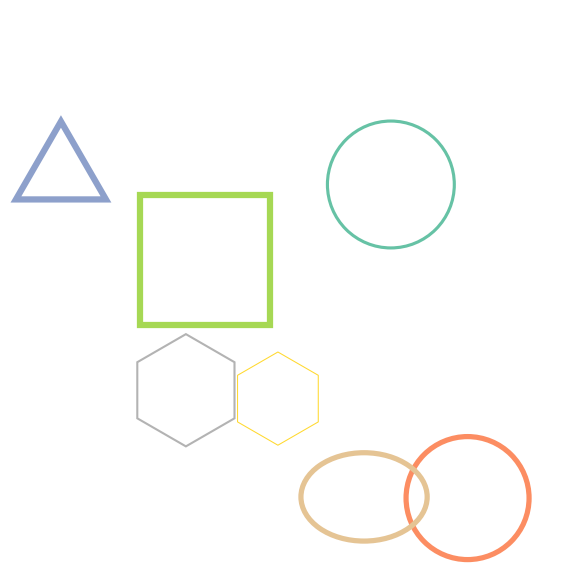[{"shape": "circle", "thickness": 1.5, "radius": 0.55, "center": [0.677, 0.68]}, {"shape": "circle", "thickness": 2.5, "radius": 0.53, "center": [0.81, 0.137]}, {"shape": "triangle", "thickness": 3, "radius": 0.45, "center": [0.106, 0.699]}, {"shape": "square", "thickness": 3, "radius": 0.56, "center": [0.355, 0.549]}, {"shape": "hexagon", "thickness": 0.5, "radius": 0.4, "center": [0.481, 0.309]}, {"shape": "oval", "thickness": 2.5, "radius": 0.55, "center": [0.63, 0.139]}, {"shape": "hexagon", "thickness": 1, "radius": 0.49, "center": [0.322, 0.323]}]